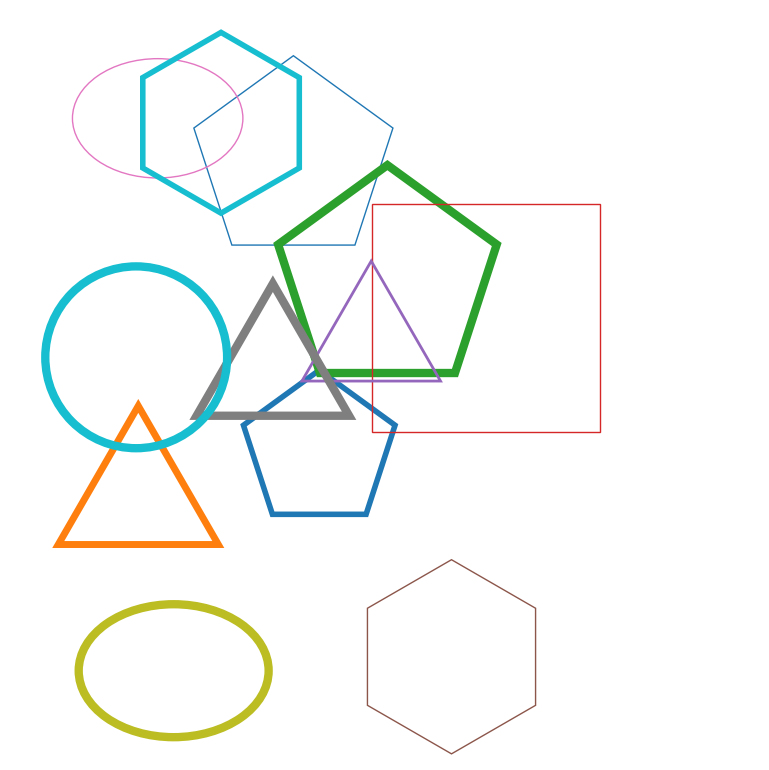[{"shape": "pentagon", "thickness": 2, "radius": 0.52, "center": [0.415, 0.416]}, {"shape": "pentagon", "thickness": 0.5, "radius": 0.68, "center": [0.381, 0.792]}, {"shape": "triangle", "thickness": 2.5, "radius": 0.6, "center": [0.18, 0.353]}, {"shape": "pentagon", "thickness": 3, "radius": 0.75, "center": [0.503, 0.636]}, {"shape": "square", "thickness": 0.5, "radius": 0.74, "center": [0.631, 0.587]}, {"shape": "triangle", "thickness": 1, "radius": 0.52, "center": [0.482, 0.557]}, {"shape": "hexagon", "thickness": 0.5, "radius": 0.63, "center": [0.586, 0.147]}, {"shape": "oval", "thickness": 0.5, "radius": 0.55, "center": [0.205, 0.846]}, {"shape": "triangle", "thickness": 3, "radius": 0.57, "center": [0.354, 0.517]}, {"shape": "oval", "thickness": 3, "radius": 0.62, "center": [0.226, 0.129]}, {"shape": "hexagon", "thickness": 2, "radius": 0.59, "center": [0.287, 0.841]}, {"shape": "circle", "thickness": 3, "radius": 0.59, "center": [0.177, 0.536]}]